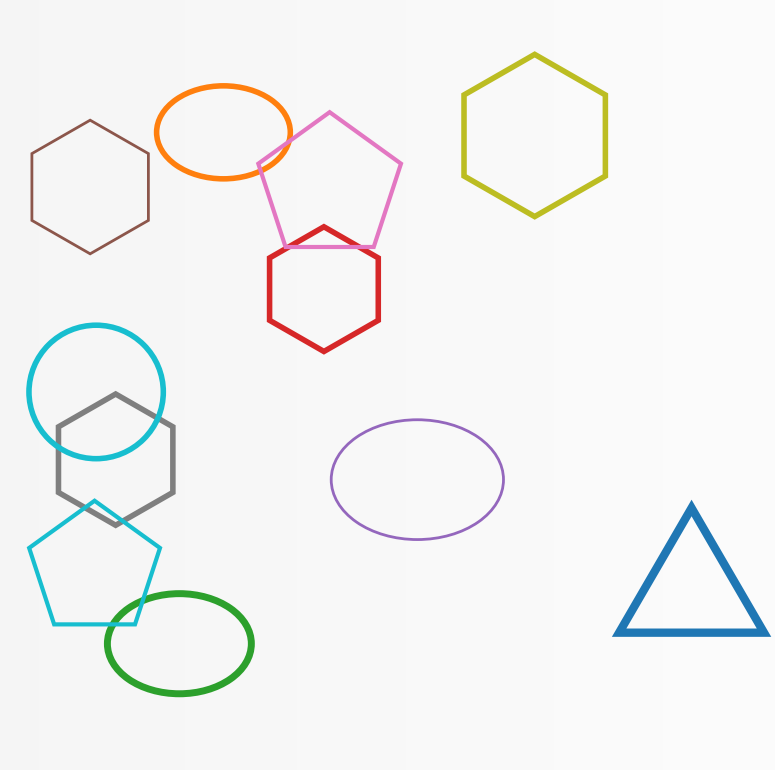[{"shape": "triangle", "thickness": 3, "radius": 0.54, "center": [0.892, 0.232]}, {"shape": "oval", "thickness": 2, "radius": 0.43, "center": [0.288, 0.828]}, {"shape": "oval", "thickness": 2.5, "radius": 0.46, "center": [0.231, 0.164]}, {"shape": "hexagon", "thickness": 2, "radius": 0.4, "center": [0.418, 0.625]}, {"shape": "oval", "thickness": 1, "radius": 0.56, "center": [0.539, 0.377]}, {"shape": "hexagon", "thickness": 1, "radius": 0.43, "center": [0.116, 0.757]}, {"shape": "pentagon", "thickness": 1.5, "radius": 0.48, "center": [0.425, 0.758]}, {"shape": "hexagon", "thickness": 2, "radius": 0.43, "center": [0.149, 0.403]}, {"shape": "hexagon", "thickness": 2, "radius": 0.53, "center": [0.69, 0.824]}, {"shape": "circle", "thickness": 2, "radius": 0.43, "center": [0.124, 0.491]}, {"shape": "pentagon", "thickness": 1.5, "radius": 0.44, "center": [0.122, 0.261]}]